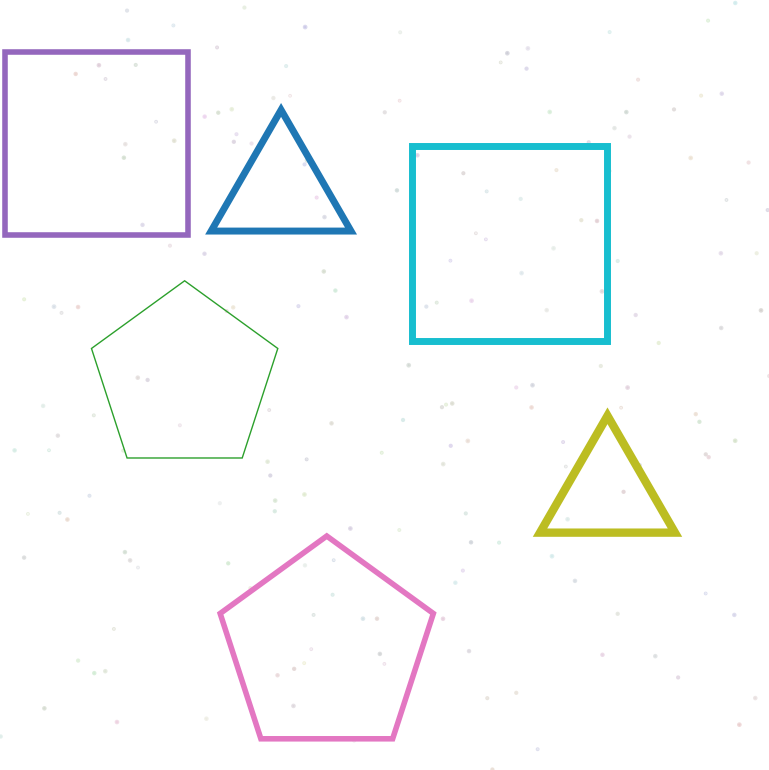[{"shape": "triangle", "thickness": 2.5, "radius": 0.52, "center": [0.365, 0.752]}, {"shape": "pentagon", "thickness": 0.5, "radius": 0.64, "center": [0.24, 0.508]}, {"shape": "square", "thickness": 2, "radius": 0.59, "center": [0.125, 0.813]}, {"shape": "pentagon", "thickness": 2, "radius": 0.73, "center": [0.424, 0.158]}, {"shape": "triangle", "thickness": 3, "radius": 0.51, "center": [0.789, 0.359]}, {"shape": "square", "thickness": 2.5, "radius": 0.63, "center": [0.661, 0.684]}]